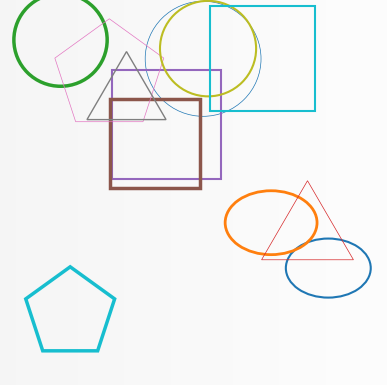[{"shape": "circle", "thickness": 0.5, "radius": 0.75, "center": [0.524, 0.847]}, {"shape": "oval", "thickness": 1.5, "radius": 0.55, "center": [0.847, 0.304]}, {"shape": "oval", "thickness": 2, "radius": 0.59, "center": [0.7, 0.422]}, {"shape": "circle", "thickness": 2.5, "radius": 0.6, "center": [0.156, 0.896]}, {"shape": "triangle", "thickness": 0.5, "radius": 0.68, "center": [0.794, 0.394]}, {"shape": "square", "thickness": 1.5, "radius": 0.71, "center": [0.43, 0.676]}, {"shape": "square", "thickness": 2.5, "radius": 0.58, "center": [0.401, 0.627]}, {"shape": "pentagon", "thickness": 0.5, "radius": 0.74, "center": [0.282, 0.803]}, {"shape": "triangle", "thickness": 1, "radius": 0.59, "center": [0.326, 0.748]}, {"shape": "circle", "thickness": 1.5, "radius": 0.62, "center": [0.537, 0.874]}, {"shape": "pentagon", "thickness": 2.5, "radius": 0.6, "center": [0.181, 0.186]}, {"shape": "square", "thickness": 1.5, "radius": 0.68, "center": [0.678, 0.848]}]